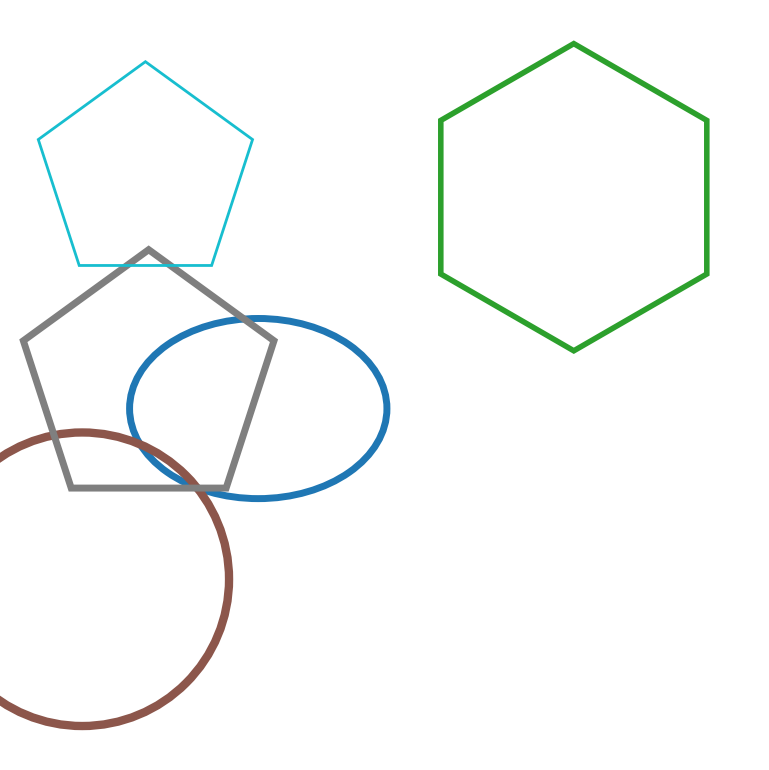[{"shape": "oval", "thickness": 2.5, "radius": 0.84, "center": [0.335, 0.469]}, {"shape": "hexagon", "thickness": 2, "radius": 1.0, "center": [0.745, 0.744]}, {"shape": "circle", "thickness": 3, "radius": 0.95, "center": [0.107, 0.248]}, {"shape": "pentagon", "thickness": 2.5, "radius": 0.86, "center": [0.193, 0.505]}, {"shape": "pentagon", "thickness": 1, "radius": 0.73, "center": [0.189, 0.774]}]